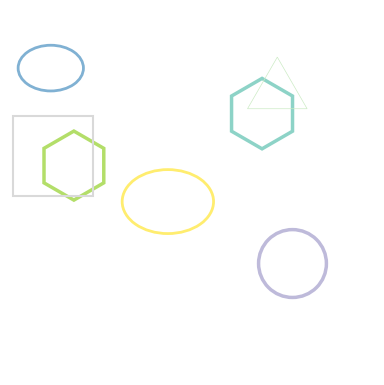[{"shape": "hexagon", "thickness": 2.5, "radius": 0.46, "center": [0.681, 0.705]}, {"shape": "circle", "thickness": 2.5, "radius": 0.44, "center": [0.76, 0.316]}, {"shape": "oval", "thickness": 2, "radius": 0.42, "center": [0.132, 0.823]}, {"shape": "hexagon", "thickness": 2.5, "radius": 0.45, "center": [0.192, 0.57]}, {"shape": "square", "thickness": 1.5, "radius": 0.52, "center": [0.137, 0.594]}, {"shape": "triangle", "thickness": 0.5, "radius": 0.45, "center": [0.72, 0.762]}, {"shape": "oval", "thickness": 2, "radius": 0.59, "center": [0.436, 0.476]}]